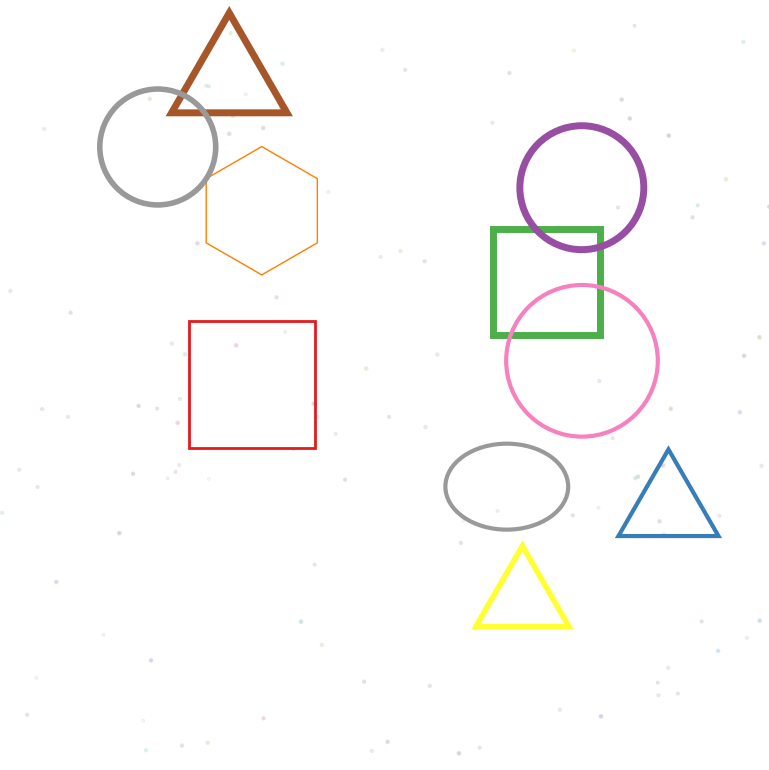[{"shape": "square", "thickness": 1, "radius": 0.41, "center": [0.327, 0.501]}, {"shape": "triangle", "thickness": 1.5, "radius": 0.38, "center": [0.868, 0.341]}, {"shape": "square", "thickness": 2.5, "radius": 0.35, "center": [0.709, 0.634]}, {"shape": "circle", "thickness": 2.5, "radius": 0.4, "center": [0.756, 0.756]}, {"shape": "hexagon", "thickness": 0.5, "radius": 0.42, "center": [0.34, 0.726]}, {"shape": "triangle", "thickness": 2, "radius": 0.35, "center": [0.678, 0.221]}, {"shape": "triangle", "thickness": 2.5, "radius": 0.43, "center": [0.298, 0.897]}, {"shape": "circle", "thickness": 1.5, "radius": 0.49, "center": [0.756, 0.531]}, {"shape": "circle", "thickness": 2, "radius": 0.38, "center": [0.205, 0.809]}, {"shape": "oval", "thickness": 1.5, "radius": 0.4, "center": [0.658, 0.368]}]